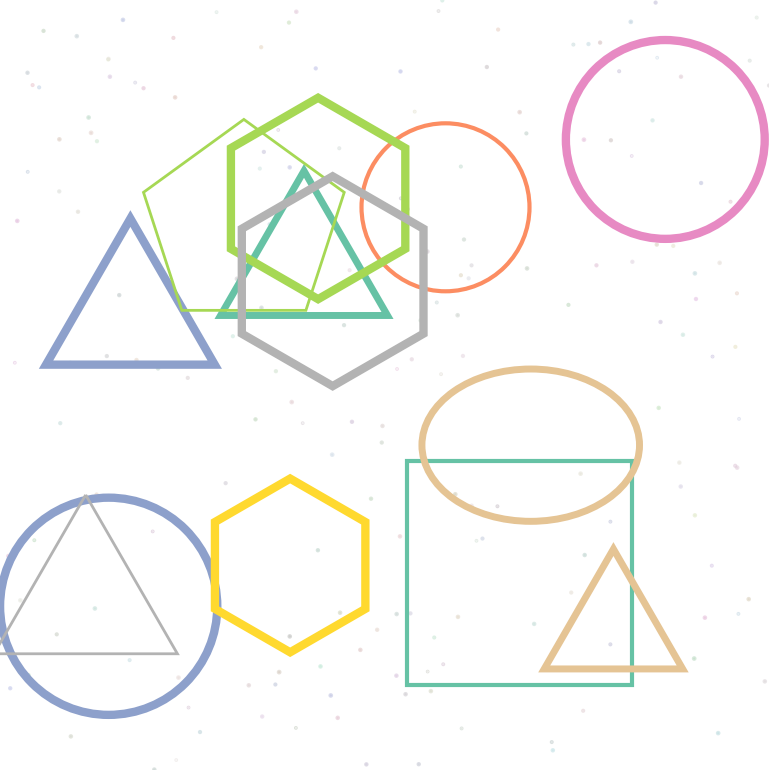[{"shape": "triangle", "thickness": 2.5, "radius": 0.63, "center": [0.395, 0.653]}, {"shape": "square", "thickness": 1.5, "radius": 0.73, "center": [0.675, 0.256]}, {"shape": "circle", "thickness": 1.5, "radius": 0.55, "center": [0.579, 0.731]}, {"shape": "circle", "thickness": 3, "radius": 0.71, "center": [0.141, 0.213]}, {"shape": "triangle", "thickness": 3, "radius": 0.63, "center": [0.169, 0.59]}, {"shape": "circle", "thickness": 3, "radius": 0.65, "center": [0.864, 0.819]}, {"shape": "hexagon", "thickness": 3, "radius": 0.65, "center": [0.413, 0.742]}, {"shape": "pentagon", "thickness": 1, "radius": 0.69, "center": [0.317, 0.708]}, {"shape": "hexagon", "thickness": 3, "radius": 0.56, "center": [0.377, 0.266]}, {"shape": "oval", "thickness": 2.5, "radius": 0.71, "center": [0.689, 0.422]}, {"shape": "triangle", "thickness": 2.5, "radius": 0.52, "center": [0.797, 0.183]}, {"shape": "triangle", "thickness": 1, "radius": 0.69, "center": [0.111, 0.22]}, {"shape": "hexagon", "thickness": 3, "radius": 0.68, "center": [0.432, 0.635]}]